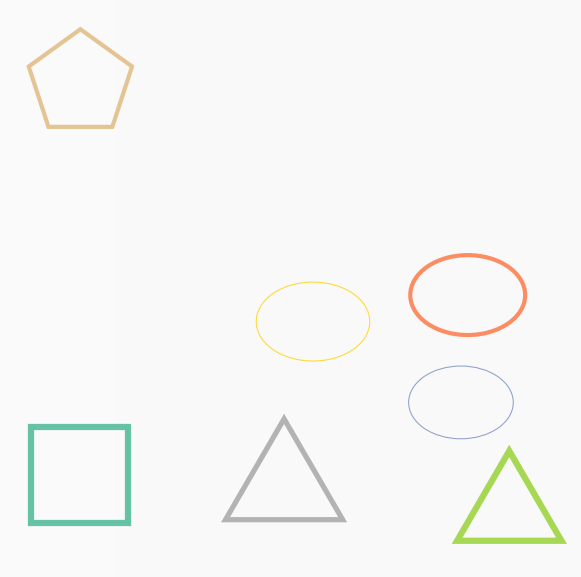[{"shape": "square", "thickness": 3, "radius": 0.42, "center": [0.136, 0.176]}, {"shape": "oval", "thickness": 2, "radius": 0.49, "center": [0.805, 0.488]}, {"shape": "oval", "thickness": 0.5, "radius": 0.45, "center": [0.793, 0.302]}, {"shape": "triangle", "thickness": 3, "radius": 0.52, "center": [0.876, 0.115]}, {"shape": "oval", "thickness": 0.5, "radius": 0.49, "center": [0.538, 0.442]}, {"shape": "pentagon", "thickness": 2, "radius": 0.47, "center": [0.138, 0.855]}, {"shape": "triangle", "thickness": 2.5, "radius": 0.58, "center": [0.489, 0.157]}]